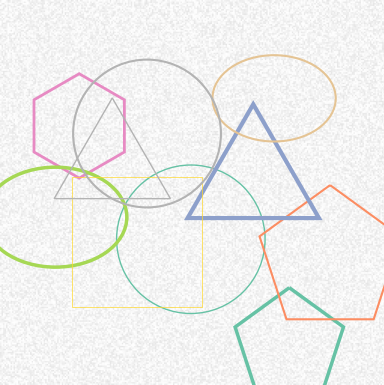[{"shape": "circle", "thickness": 1, "radius": 0.96, "center": [0.496, 0.379]}, {"shape": "pentagon", "thickness": 2.5, "radius": 0.74, "center": [0.751, 0.105]}, {"shape": "pentagon", "thickness": 1.5, "radius": 0.96, "center": [0.857, 0.327]}, {"shape": "triangle", "thickness": 3, "radius": 0.99, "center": [0.658, 0.532]}, {"shape": "hexagon", "thickness": 2, "radius": 0.68, "center": [0.206, 0.673]}, {"shape": "oval", "thickness": 2.5, "radius": 0.93, "center": [0.144, 0.436]}, {"shape": "square", "thickness": 0.5, "radius": 0.85, "center": [0.356, 0.371]}, {"shape": "oval", "thickness": 1.5, "radius": 0.8, "center": [0.712, 0.745]}, {"shape": "circle", "thickness": 1.5, "radius": 0.96, "center": [0.382, 0.653]}, {"shape": "triangle", "thickness": 1, "radius": 0.87, "center": [0.292, 0.571]}]